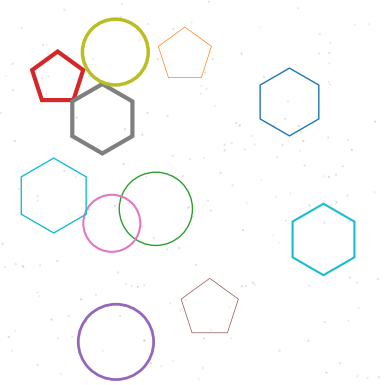[{"shape": "hexagon", "thickness": 1, "radius": 0.44, "center": [0.752, 0.735]}, {"shape": "pentagon", "thickness": 0.5, "radius": 0.36, "center": [0.48, 0.857]}, {"shape": "circle", "thickness": 1, "radius": 0.48, "center": [0.405, 0.458]}, {"shape": "pentagon", "thickness": 3, "radius": 0.35, "center": [0.15, 0.796]}, {"shape": "circle", "thickness": 2, "radius": 0.49, "center": [0.301, 0.112]}, {"shape": "pentagon", "thickness": 0.5, "radius": 0.39, "center": [0.545, 0.199]}, {"shape": "circle", "thickness": 1.5, "radius": 0.37, "center": [0.29, 0.42]}, {"shape": "hexagon", "thickness": 3, "radius": 0.45, "center": [0.266, 0.692]}, {"shape": "circle", "thickness": 2.5, "radius": 0.43, "center": [0.3, 0.865]}, {"shape": "hexagon", "thickness": 1.5, "radius": 0.46, "center": [0.84, 0.378]}, {"shape": "hexagon", "thickness": 1, "radius": 0.49, "center": [0.14, 0.492]}]